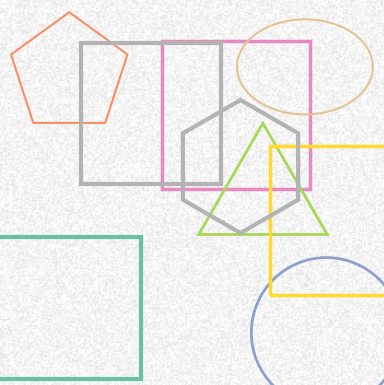[{"shape": "square", "thickness": 3, "radius": 0.93, "center": [0.18, 0.2]}, {"shape": "pentagon", "thickness": 1.5, "radius": 0.79, "center": [0.18, 0.809]}, {"shape": "circle", "thickness": 2, "radius": 0.97, "center": [0.848, 0.136]}, {"shape": "square", "thickness": 2.5, "radius": 0.96, "center": [0.612, 0.701]}, {"shape": "triangle", "thickness": 2, "radius": 0.96, "center": [0.683, 0.487]}, {"shape": "square", "thickness": 2.5, "radius": 0.97, "center": [0.896, 0.427]}, {"shape": "oval", "thickness": 1.5, "radius": 0.88, "center": [0.792, 0.826]}, {"shape": "square", "thickness": 3, "radius": 0.91, "center": [0.392, 0.705]}, {"shape": "hexagon", "thickness": 3, "radius": 0.86, "center": [0.625, 0.567]}]